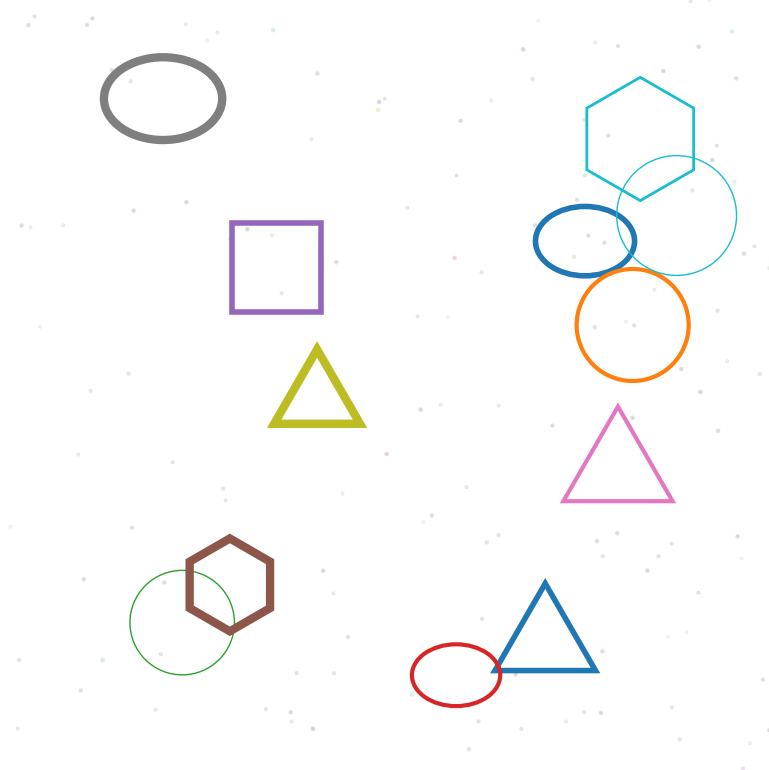[{"shape": "triangle", "thickness": 2, "radius": 0.38, "center": [0.708, 0.167]}, {"shape": "oval", "thickness": 2, "radius": 0.32, "center": [0.76, 0.687]}, {"shape": "circle", "thickness": 1.5, "radius": 0.36, "center": [0.822, 0.578]}, {"shape": "circle", "thickness": 0.5, "radius": 0.34, "center": [0.237, 0.191]}, {"shape": "oval", "thickness": 1.5, "radius": 0.29, "center": [0.592, 0.123]}, {"shape": "square", "thickness": 2, "radius": 0.29, "center": [0.359, 0.652]}, {"shape": "hexagon", "thickness": 3, "radius": 0.3, "center": [0.299, 0.24]}, {"shape": "triangle", "thickness": 1.5, "radius": 0.41, "center": [0.803, 0.39]}, {"shape": "oval", "thickness": 3, "radius": 0.38, "center": [0.212, 0.872]}, {"shape": "triangle", "thickness": 3, "radius": 0.32, "center": [0.412, 0.482]}, {"shape": "circle", "thickness": 0.5, "radius": 0.39, "center": [0.879, 0.72]}, {"shape": "hexagon", "thickness": 1, "radius": 0.4, "center": [0.831, 0.82]}]